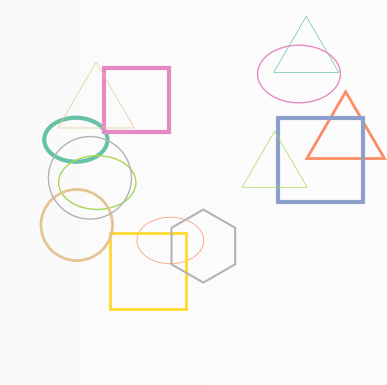[{"shape": "triangle", "thickness": 0.5, "radius": 0.49, "center": [0.79, 0.861]}, {"shape": "oval", "thickness": 3, "radius": 0.41, "center": [0.196, 0.637]}, {"shape": "triangle", "thickness": 2, "radius": 0.58, "center": [0.892, 0.646]}, {"shape": "oval", "thickness": 0.5, "radius": 0.43, "center": [0.44, 0.375]}, {"shape": "square", "thickness": 3, "radius": 0.55, "center": [0.828, 0.585]}, {"shape": "square", "thickness": 3, "radius": 0.42, "center": [0.353, 0.741]}, {"shape": "oval", "thickness": 1, "radius": 0.53, "center": [0.772, 0.808]}, {"shape": "oval", "thickness": 1, "radius": 0.5, "center": [0.251, 0.526]}, {"shape": "triangle", "thickness": 0.5, "radius": 0.48, "center": [0.709, 0.562]}, {"shape": "square", "thickness": 2, "radius": 0.49, "center": [0.382, 0.295]}, {"shape": "triangle", "thickness": 0.5, "radius": 0.57, "center": [0.248, 0.724]}, {"shape": "circle", "thickness": 2, "radius": 0.46, "center": [0.198, 0.416]}, {"shape": "circle", "thickness": 1, "radius": 0.54, "center": [0.232, 0.538]}, {"shape": "hexagon", "thickness": 1.5, "radius": 0.47, "center": [0.525, 0.361]}]